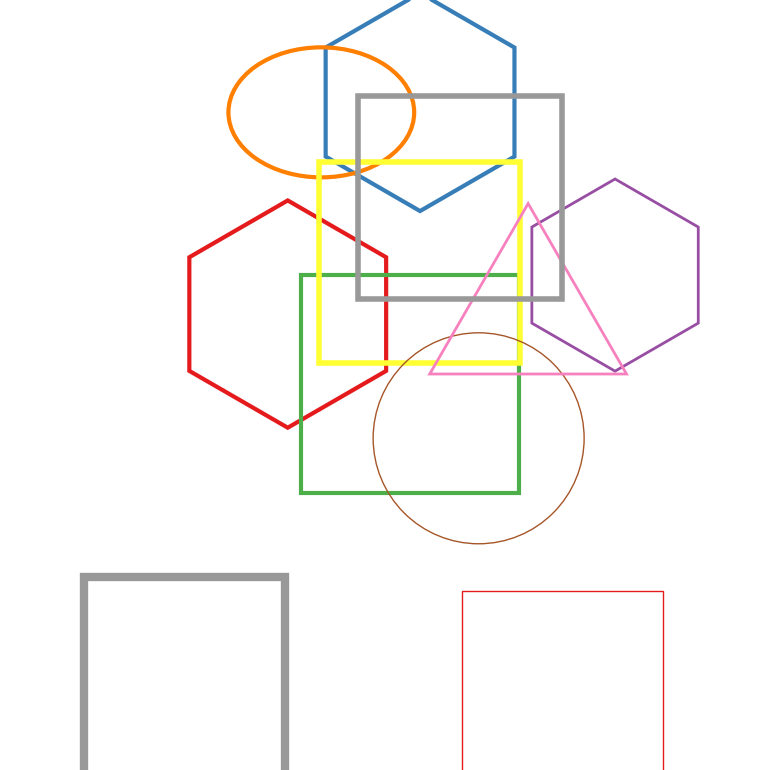[{"shape": "square", "thickness": 0.5, "radius": 0.65, "center": [0.73, 0.102]}, {"shape": "hexagon", "thickness": 1.5, "radius": 0.74, "center": [0.374, 0.592]}, {"shape": "hexagon", "thickness": 1.5, "radius": 0.71, "center": [0.546, 0.867]}, {"shape": "square", "thickness": 1.5, "radius": 0.71, "center": [0.533, 0.501]}, {"shape": "hexagon", "thickness": 1, "radius": 0.62, "center": [0.799, 0.643]}, {"shape": "oval", "thickness": 1.5, "radius": 0.6, "center": [0.417, 0.854]}, {"shape": "square", "thickness": 2, "radius": 0.65, "center": [0.545, 0.659]}, {"shape": "circle", "thickness": 0.5, "radius": 0.68, "center": [0.622, 0.431]}, {"shape": "triangle", "thickness": 1, "radius": 0.74, "center": [0.686, 0.588]}, {"shape": "square", "thickness": 2, "radius": 0.66, "center": [0.597, 0.743]}, {"shape": "square", "thickness": 3, "radius": 0.65, "center": [0.239, 0.121]}]